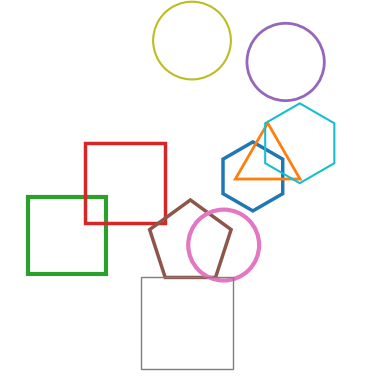[{"shape": "hexagon", "thickness": 2.5, "radius": 0.45, "center": [0.657, 0.542]}, {"shape": "triangle", "thickness": 2, "radius": 0.48, "center": [0.695, 0.583]}, {"shape": "square", "thickness": 3, "radius": 0.5, "center": [0.174, 0.388]}, {"shape": "square", "thickness": 2.5, "radius": 0.52, "center": [0.325, 0.524]}, {"shape": "circle", "thickness": 2, "radius": 0.5, "center": [0.742, 0.839]}, {"shape": "pentagon", "thickness": 2.5, "radius": 0.56, "center": [0.494, 0.369]}, {"shape": "circle", "thickness": 3, "radius": 0.46, "center": [0.581, 0.364]}, {"shape": "square", "thickness": 1, "radius": 0.6, "center": [0.486, 0.16]}, {"shape": "circle", "thickness": 1.5, "radius": 0.5, "center": [0.499, 0.895]}, {"shape": "hexagon", "thickness": 1.5, "radius": 0.52, "center": [0.779, 0.628]}]